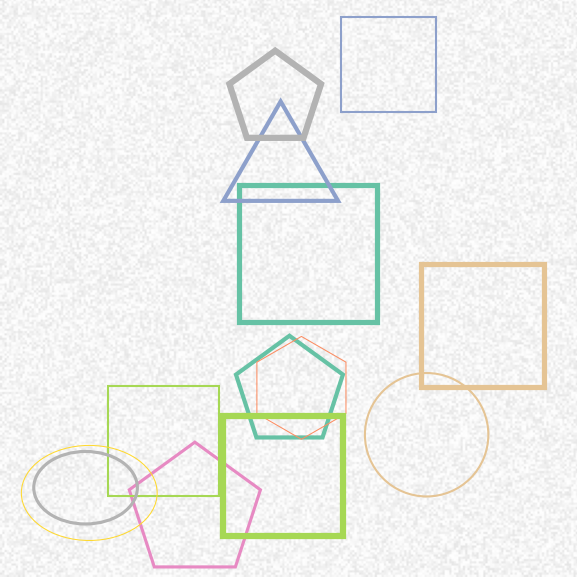[{"shape": "pentagon", "thickness": 2, "radius": 0.49, "center": [0.501, 0.32]}, {"shape": "square", "thickness": 2.5, "radius": 0.59, "center": [0.533, 0.56]}, {"shape": "hexagon", "thickness": 0.5, "radius": 0.45, "center": [0.522, 0.328]}, {"shape": "square", "thickness": 1, "radius": 0.41, "center": [0.673, 0.887]}, {"shape": "triangle", "thickness": 2, "radius": 0.57, "center": [0.486, 0.709]}, {"shape": "pentagon", "thickness": 1.5, "radius": 0.6, "center": [0.337, 0.114]}, {"shape": "square", "thickness": 1, "radius": 0.48, "center": [0.283, 0.235]}, {"shape": "square", "thickness": 3, "radius": 0.52, "center": [0.49, 0.175]}, {"shape": "oval", "thickness": 0.5, "radius": 0.59, "center": [0.155, 0.146]}, {"shape": "square", "thickness": 2.5, "radius": 0.53, "center": [0.836, 0.435]}, {"shape": "circle", "thickness": 1, "radius": 0.53, "center": [0.739, 0.246]}, {"shape": "pentagon", "thickness": 3, "radius": 0.42, "center": [0.477, 0.828]}, {"shape": "oval", "thickness": 1.5, "radius": 0.45, "center": [0.148, 0.155]}]